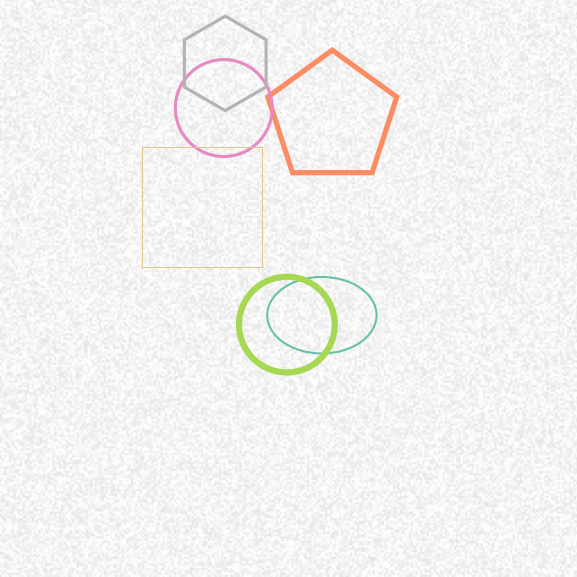[{"shape": "oval", "thickness": 1, "radius": 0.47, "center": [0.557, 0.453]}, {"shape": "pentagon", "thickness": 2.5, "radius": 0.59, "center": [0.575, 0.795]}, {"shape": "circle", "thickness": 1.5, "radius": 0.42, "center": [0.388, 0.812]}, {"shape": "circle", "thickness": 3, "radius": 0.41, "center": [0.497, 0.437]}, {"shape": "square", "thickness": 0.5, "radius": 0.52, "center": [0.35, 0.64]}, {"shape": "hexagon", "thickness": 1.5, "radius": 0.41, "center": [0.39, 0.889]}]